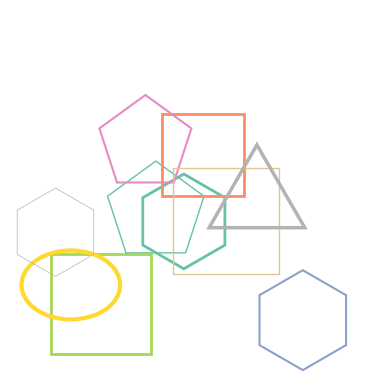[{"shape": "hexagon", "thickness": 2, "radius": 0.62, "center": [0.478, 0.425]}, {"shape": "pentagon", "thickness": 1, "radius": 0.66, "center": [0.405, 0.45]}, {"shape": "square", "thickness": 2, "radius": 0.53, "center": [0.528, 0.597]}, {"shape": "hexagon", "thickness": 1.5, "radius": 0.65, "center": [0.786, 0.168]}, {"shape": "pentagon", "thickness": 1.5, "radius": 0.63, "center": [0.378, 0.628]}, {"shape": "square", "thickness": 2, "radius": 0.65, "center": [0.263, 0.211]}, {"shape": "oval", "thickness": 3, "radius": 0.64, "center": [0.184, 0.26]}, {"shape": "square", "thickness": 1, "radius": 0.69, "center": [0.587, 0.426]}, {"shape": "hexagon", "thickness": 0.5, "radius": 0.57, "center": [0.144, 0.397]}, {"shape": "triangle", "thickness": 2.5, "radius": 0.72, "center": [0.667, 0.48]}]